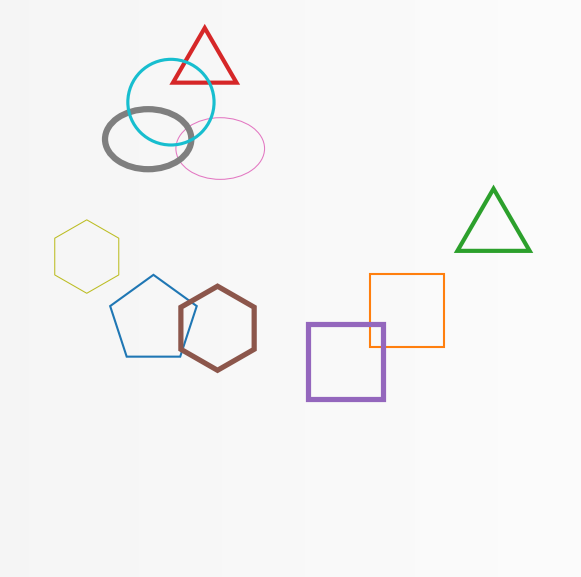[{"shape": "pentagon", "thickness": 1, "radius": 0.39, "center": [0.264, 0.445]}, {"shape": "square", "thickness": 1, "radius": 0.32, "center": [0.701, 0.462]}, {"shape": "triangle", "thickness": 2, "radius": 0.36, "center": [0.849, 0.601]}, {"shape": "triangle", "thickness": 2, "radius": 0.32, "center": [0.352, 0.888]}, {"shape": "square", "thickness": 2.5, "radius": 0.32, "center": [0.594, 0.373]}, {"shape": "hexagon", "thickness": 2.5, "radius": 0.36, "center": [0.374, 0.431]}, {"shape": "oval", "thickness": 0.5, "radius": 0.38, "center": [0.379, 0.742]}, {"shape": "oval", "thickness": 3, "radius": 0.37, "center": [0.255, 0.758]}, {"shape": "hexagon", "thickness": 0.5, "radius": 0.32, "center": [0.149, 0.555]}, {"shape": "circle", "thickness": 1.5, "radius": 0.37, "center": [0.294, 0.822]}]